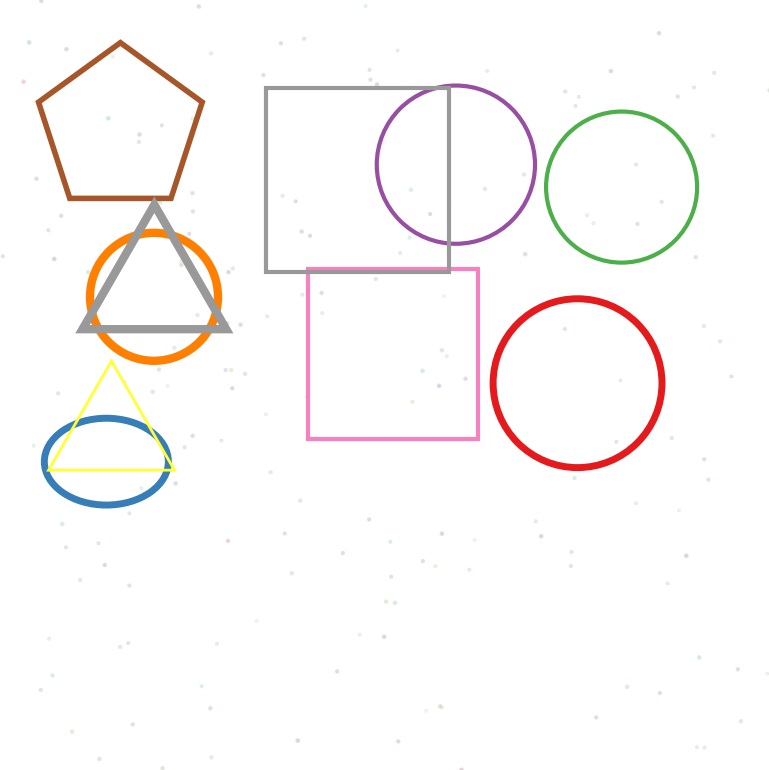[{"shape": "circle", "thickness": 2.5, "radius": 0.55, "center": [0.75, 0.502]}, {"shape": "oval", "thickness": 2.5, "radius": 0.4, "center": [0.138, 0.4]}, {"shape": "circle", "thickness": 1.5, "radius": 0.49, "center": [0.807, 0.757]}, {"shape": "circle", "thickness": 1.5, "radius": 0.51, "center": [0.592, 0.786]}, {"shape": "circle", "thickness": 3, "radius": 0.42, "center": [0.2, 0.615]}, {"shape": "triangle", "thickness": 1, "radius": 0.47, "center": [0.145, 0.437]}, {"shape": "pentagon", "thickness": 2, "radius": 0.56, "center": [0.156, 0.833]}, {"shape": "square", "thickness": 1.5, "radius": 0.55, "center": [0.51, 0.54]}, {"shape": "square", "thickness": 1.5, "radius": 0.6, "center": [0.465, 0.766]}, {"shape": "triangle", "thickness": 3, "radius": 0.54, "center": [0.2, 0.626]}]